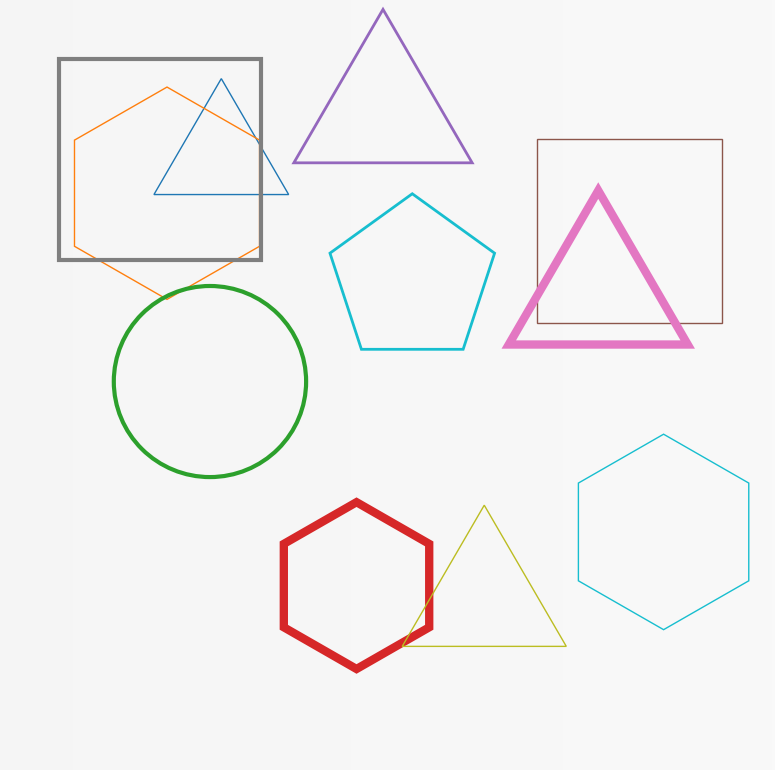[{"shape": "triangle", "thickness": 0.5, "radius": 0.5, "center": [0.286, 0.798]}, {"shape": "hexagon", "thickness": 0.5, "radius": 0.69, "center": [0.215, 0.749]}, {"shape": "circle", "thickness": 1.5, "radius": 0.62, "center": [0.271, 0.505]}, {"shape": "hexagon", "thickness": 3, "radius": 0.54, "center": [0.46, 0.239]}, {"shape": "triangle", "thickness": 1, "radius": 0.66, "center": [0.494, 0.855]}, {"shape": "square", "thickness": 0.5, "radius": 0.6, "center": [0.812, 0.7]}, {"shape": "triangle", "thickness": 3, "radius": 0.67, "center": [0.772, 0.619]}, {"shape": "square", "thickness": 1.5, "radius": 0.65, "center": [0.206, 0.793]}, {"shape": "triangle", "thickness": 0.5, "radius": 0.61, "center": [0.625, 0.222]}, {"shape": "hexagon", "thickness": 0.5, "radius": 0.63, "center": [0.856, 0.309]}, {"shape": "pentagon", "thickness": 1, "radius": 0.56, "center": [0.532, 0.637]}]